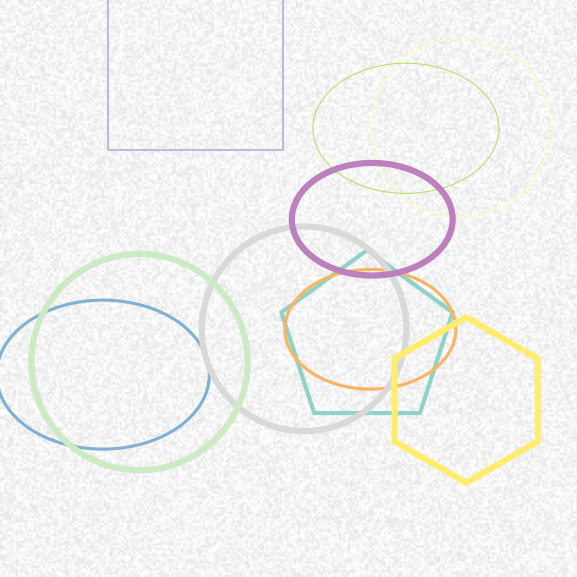[{"shape": "pentagon", "thickness": 2, "radius": 0.78, "center": [0.636, 0.41]}, {"shape": "circle", "thickness": 0.5, "radius": 0.77, "center": [0.798, 0.778]}, {"shape": "square", "thickness": 1, "radius": 0.75, "center": [0.339, 0.89]}, {"shape": "oval", "thickness": 1.5, "radius": 0.92, "center": [0.178, 0.35]}, {"shape": "oval", "thickness": 1.5, "radius": 0.74, "center": [0.641, 0.429]}, {"shape": "oval", "thickness": 0.5, "radius": 0.8, "center": [0.703, 0.777]}, {"shape": "circle", "thickness": 3, "radius": 0.89, "center": [0.527, 0.43]}, {"shape": "oval", "thickness": 3, "radius": 0.7, "center": [0.645, 0.62]}, {"shape": "circle", "thickness": 3, "radius": 0.94, "center": [0.242, 0.372]}, {"shape": "hexagon", "thickness": 3, "radius": 0.72, "center": [0.807, 0.306]}]